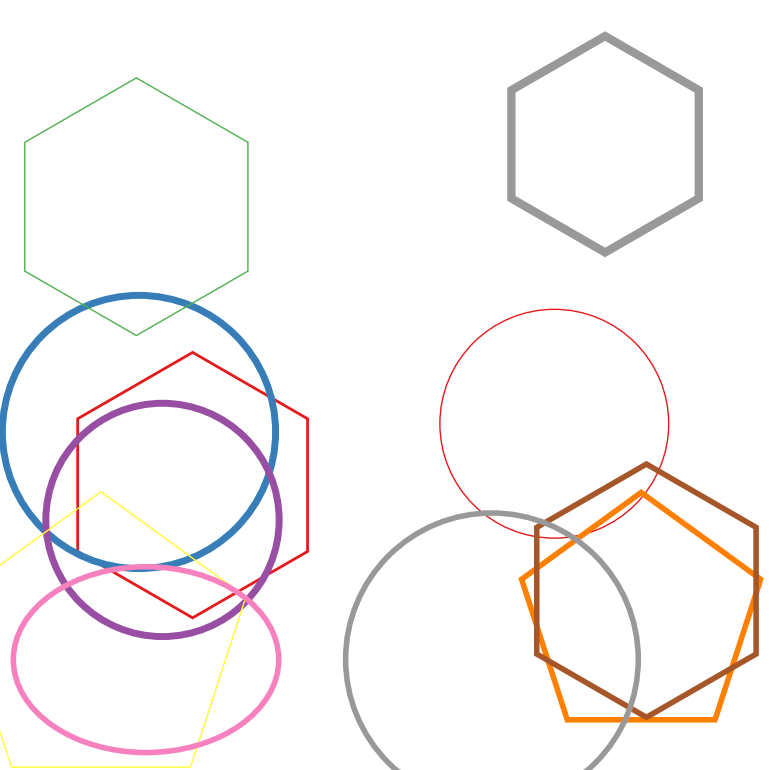[{"shape": "circle", "thickness": 0.5, "radius": 0.74, "center": [0.72, 0.45]}, {"shape": "hexagon", "thickness": 1, "radius": 0.86, "center": [0.25, 0.37]}, {"shape": "circle", "thickness": 2.5, "radius": 0.89, "center": [0.18, 0.439]}, {"shape": "hexagon", "thickness": 0.5, "radius": 0.84, "center": [0.177, 0.732]}, {"shape": "circle", "thickness": 2.5, "radius": 0.76, "center": [0.211, 0.325]}, {"shape": "pentagon", "thickness": 2, "radius": 0.82, "center": [0.833, 0.197]}, {"shape": "pentagon", "thickness": 0.5, "radius": 0.99, "center": [0.131, 0.164]}, {"shape": "hexagon", "thickness": 2, "radius": 0.82, "center": [0.84, 0.233]}, {"shape": "oval", "thickness": 2, "radius": 0.86, "center": [0.19, 0.143]}, {"shape": "hexagon", "thickness": 3, "radius": 0.7, "center": [0.786, 0.813]}, {"shape": "circle", "thickness": 2, "radius": 0.95, "center": [0.639, 0.144]}]